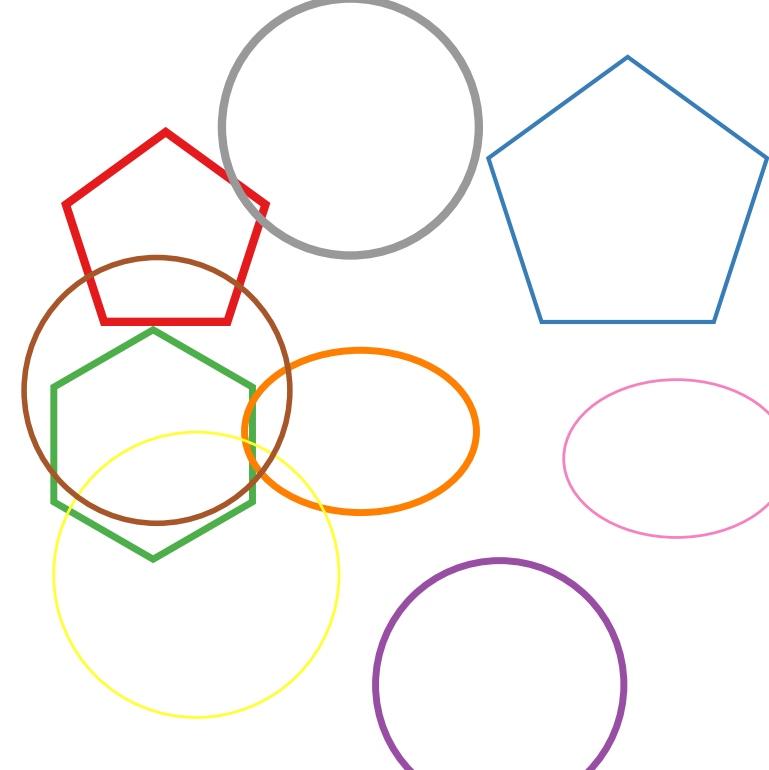[{"shape": "pentagon", "thickness": 3, "radius": 0.68, "center": [0.215, 0.692]}, {"shape": "pentagon", "thickness": 1.5, "radius": 0.95, "center": [0.815, 0.736]}, {"shape": "hexagon", "thickness": 2.5, "radius": 0.74, "center": [0.199, 0.423]}, {"shape": "circle", "thickness": 2.5, "radius": 0.81, "center": [0.649, 0.111]}, {"shape": "oval", "thickness": 2.5, "radius": 0.75, "center": [0.468, 0.44]}, {"shape": "circle", "thickness": 1, "radius": 0.93, "center": [0.255, 0.254]}, {"shape": "circle", "thickness": 2, "radius": 0.86, "center": [0.204, 0.493]}, {"shape": "oval", "thickness": 1, "radius": 0.73, "center": [0.878, 0.404]}, {"shape": "circle", "thickness": 3, "radius": 0.83, "center": [0.455, 0.835]}]